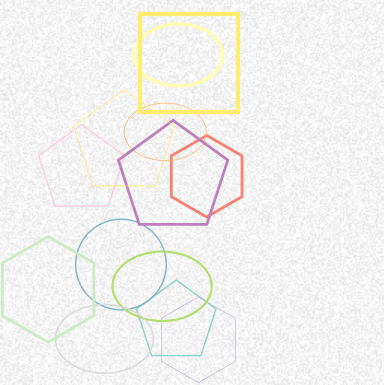[{"shape": "pentagon", "thickness": 1, "radius": 0.54, "center": [0.458, 0.164]}, {"shape": "oval", "thickness": 2.5, "radius": 0.57, "center": [0.463, 0.857]}, {"shape": "hexagon", "thickness": 0.5, "radius": 0.56, "center": [0.515, 0.117]}, {"shape": "hexagon", "thickness": 2, "radius": 0.53, "center": [0.537, 0.542]}, {"shape": "circle", "thickness": 1, "radius": 0.59, "center": [0.314, 0.313]}, {"shape": "oval", "thickness": 0.5, "radius": 0.53, "center": [0.429, 0.657]}, {"shape": "oval", "thickness": 1.5, "radius": 0.64, "center": [0.421, 0.256]}, {"shape": "pentagon", "thickness": 1, "radius": 0.59, "center": [0.212, 0.559]}, {"shape": "oval", "thickness": 1, "radius": 0.64, "center": [0.271, 0.12]}, {"shape": "pentagon", "thickness": 2, "radius": 0.75, "center": [0.45, 0.538]}, {"shape": "hexagon", "thickness": 2, "radius": 0.69, "center": [0.125, 0.248]}, {"shape": "pentagon", "thickness": 0.5, "radius": 0.69, "center": [0.322, 0.629]}, {"shape": "square", "thickness": 3, "radius": 0.64, "center": [0.491, 0.837]}]